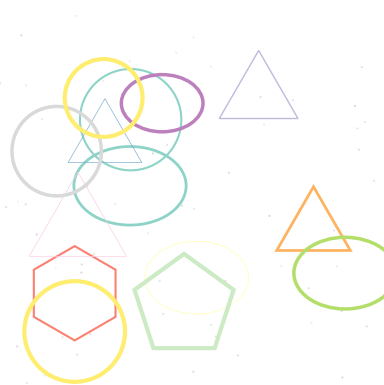[{"shape": "circle", "thickness": 1.5, "radius": 0.66, "center": [0.339, 0.689]}, {"shape": "oval", "thickness": 2, "radius": 0.73, "center": [0.338, 0.517]}, {"shape": "oval", "thickness": 0.5, "radius": 0.67, "center": [0.511, 0.279]}, {"shape": "triangle", "thickness": 1, "radius": 0.59, "center": [0.672, 0.751]}, {"shape": "hexagon", "thickness": 1.5, "radius": 0.61, "center": [0.194, 0.238]}, {"shape": "triangle", "thickness": 0.5, "radius": 0.55, "center": [0.273, 0.633]}, {"shape": "triangle", "thickness": 2, "radius": 0.55, "center": [0.814, 0.405]}, {"shape": "oval", "thickness": 2.5, "radius": 0.66, "center": [0.896, 0.291]}, {"shape": "triangle", "thickness": 0.5, "radius": 0.73, "center": [0.202, 0.407]}, {"shape": "circle", "thickness": 2.5, "radius": 0.58, "center": [0.147, 0.607]}, {"shape": "oval", "thickness": 2.5, "radius": 0.53, "center": [0.421, 0.732]}, {"shape": "pentagon", "thickness": 3, "radius": 0.68, "center": [0.478, 0.205]}, {"shape": "circle", "thickness": 3, "radius": 0.65, "center": [0.194, 0.139]}, {"shape": "circle", "thickness": 3, "radius": 0.5, "center": [0.269, 0.745]}]